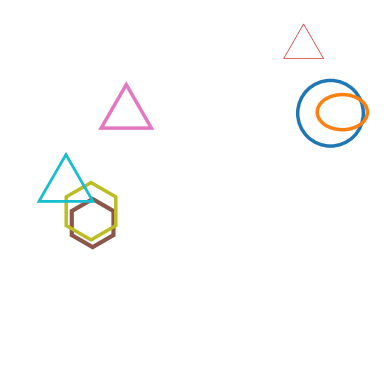[{"shape": "circle", "thickness": 2.5, "radius": 0.43, "center": [0.858, 0.706]}, {"shape": "oval", "thickness": 2.5, "radius": 0.33, "center": [0.889, 0.709]}, {"shape": "triangle", "thickness": 0.5, "radius": 0.3, "center": [0.789, 0.878]}, {"shape": "hexagon", "thickness": 3, "radius": 0.31, "center": [0.241, 0.421]}, {"shape": "triangle", "thickness": 2.5, "radius": 0.38, "center": [0.328, 0.705]}, {"shape": "hexagon", "thickness": 2.5, "radius": 0.37, "center": [0.236, 0.451]}, {"shape": "triangle", "thickness": 2, "radius": 0.41, "center": [0.171, 0.517]}]